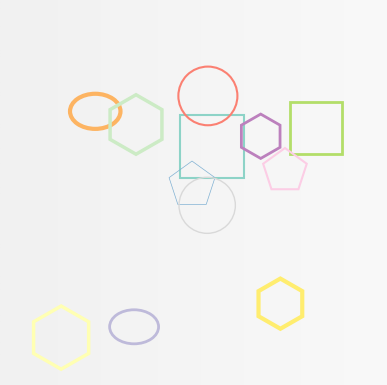[{"shape": "square", "thickness": 1.5, "radius": 0.41, "center": [0.547, 0.62]}, {"shape": "hexagon", "thickness": 2.5, "radius": 0.41, "center": [0.158, 0.123]}, {"shape": "oval", "thickness": 2, "radius": 0.32, "center": [0.346, 0.151]}, {"shape": "circle", "thickness": 1.5, "radius": 0.38, "center": [0.536, 0.751]}, {"shape": "pentagon", "thickness": 0.5, "radius": 0.31, "center": [0.496, 0.519]}, {"shape": "oval", "thickness": 3, "radius": 0.33, "center": [0.246, 0.711]}, {"shape": "square", "thickness": 2, "radius": 0.34, "center": [0.816, 0.668]}, {"shape": "pentagon", "thickness": 1.5, "radius": 0.3, "center": [0.735, 0.556]}, {"shape": "circle", "thickness": 1, "radius": 0.36, "center": [0.535, 0.467]}, {"shape": "hexagon", "thickness": 2, "radius": 0.29, "center": [0.673, 0.646]}, {"shape": "hexagon", "thickness": 2.5, "radius": 0.39, "center": [0.351, 0.677]}, {"shape": "hexagon", "thickness": 3, "radius": 0.33, "center": [0.724, 0.211]}]